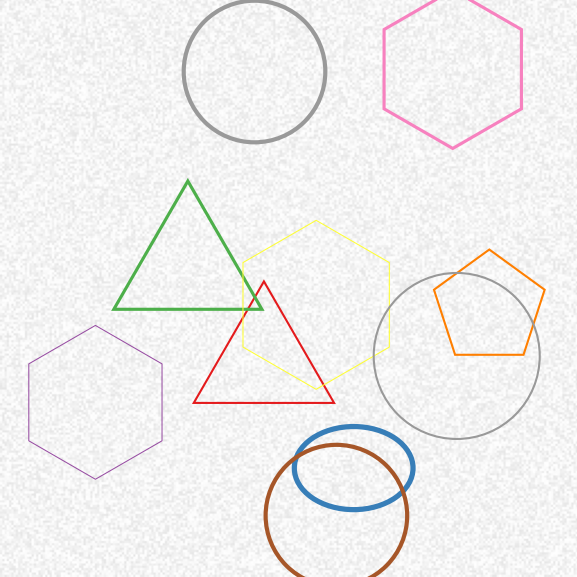[{"shape": "triangle", "thickness": 1, "radius": 0.7, "center": [0.457, 0.372]}, {"shape": "oval", "thickness": 2.5, "radius": 0.51, "center": [0.612, 0.189]}, {"shape": "triangle", "thickness": 1.5, "radius": 0.74, "center": [0.325, 0.538]}, {"shape": "hexagon", "thickness": 0.5, "radius": 0.67, "center": [0.165, 0.302]}, {"shape": "pentagon", "thickness": 1, "radius": 0.5, "center": [0.847, 0.466]}, {"shape": "hexagon", "thickness": 0.5, "radius": 0.73, "center": [0.547, 0.471]}, {"shape": "circle", "thickness": 2, "radius": 0.61, "center": [0.583, 0.106]}, {"shape": "hexagon", "thickness": 1.5, "radius": 0.69, "center": [0.784, 0.879]}, {"shape": "circle", "thickness": 2, "radius": 0.61, "center": [0.441, 0.875]}, {"shape": "circle", "thickness": 1, "radius": 0.72, "center": [0.791, 0.383]}]